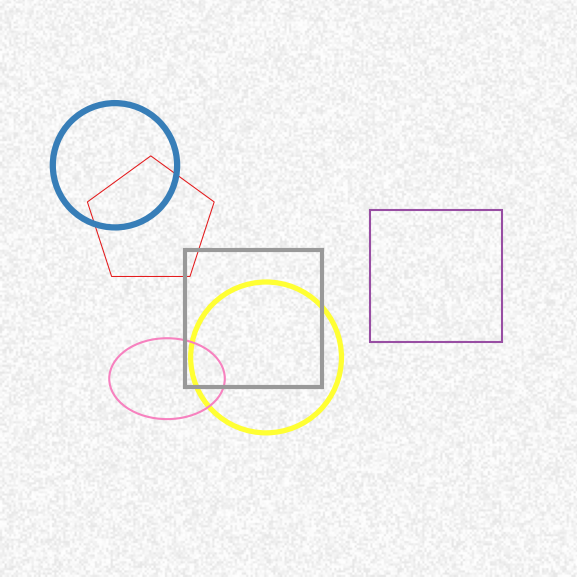[{"shape": "pentagon", "thickness": 0.5, "radius": 0.58, "center": [0.261, 0.614]}, {"shape": "circle", "thickness": 3, "radius": 0.54, "center": [0.199, 0.713]}, {"shape": "square", "thickness": 1, "radius": 0.57, "center": [0.756, 0.521]}, {"shape": "circle", "thickness": 2.5, "radius": 0.65, "center": [0.461, 0.38]}, {"shape": "oval", "thickness": 1, "radius": 0.5, "center": [0.289, 0.343]}, {"shape": "square", "thickness": 2, "radius": 0.6, "center": [0.439, 0.448]}]